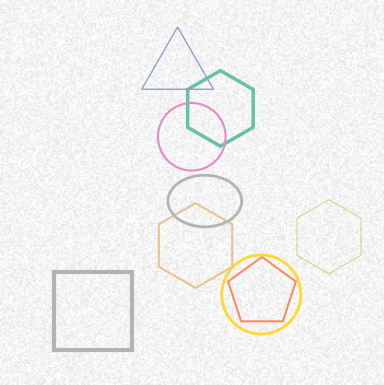[{"shape": "hexagon", "thickness": 2.5, "radius": 0.49, "center": [0.573, 0.718]}, {"shape": "pentagon", "thickness": 1.5, "radius": 0.46, "center": [0.681, 0.24]}, {"shape": "triangle", "thickness": 1, "radius": 0.54, "center": [0.461, 0.822]}, {"shape": "circle", "thickness": 1.5, "radius": 0.44, "center": [0.498, 0.645]}, {"shape": "hexagon", "thickness": 0.5, "radius": 0.48, "center": [0.854, 0.385]}, {"shape": "circle", "thickness": 2, "radius": 0.51, "center": [0.679, 0.235]}, {"shape": "hexagon", "thickness": 1.5, "radius": 0.55, "center": [0.508, 0.362]}, {"shape": "square", "thickness": 3, "radius": 0.5, "center": [0.241, 0.192]}, {"shape": "oval", "thickness": 2, "radius": 0.48, "center": [0.532, 0.478]}]